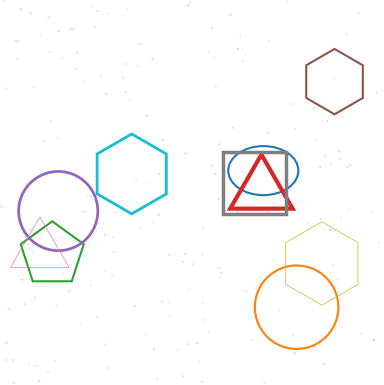[{"shape": "oval", "thickness": 1.5, "radius": 0.46, "center": [0.684, 0.557]}, {"shape": "circle", "thickness": 1.5, "radius": 0.54, "center": [0.77, 0.202]}, {"shape": "pentagon", "thickness": 1.5, "radius": 0.43, "center": [0.136, 0.339]}, {"shape": "triangle", "thickness": 3, "radius": 0.47, "center": [0.679, 0.505]}, {"shape": "circle", "thickness": 2, "radius": 0.51, "center": [0.151, 0.452]}, {"shape": "hexagon", "thickness": 1.5, "radius": 0.42, "center": [0.869, 0.788]}, {"shape": "triangle", "thickness": 0.5, "radius": 0.44, "center": [0.103, 0.349]}, {"shape": "square", "thickness": 2.5, "radius": 0.4, "center": [0.661, 0.526]}, {"shape": "hexagon", "thickness": 0.5, "radius": 0.54, "center": [0.836, 0.316]}, {"shape": "hexagon", "thickness": 2, "radius": 0.52, "center": [0.342, 0.548]}]